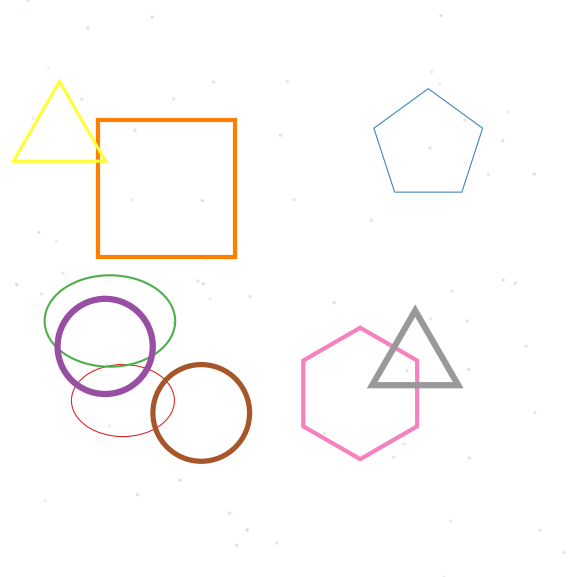[{"shape": "oval", "thickness": 0.5, "radius": 0.45, "center": [0.213, 0.306]}, {"shape": "pentagon", "thickness": 0.5, "radius": 0.5, "center": [0.742, 0.747]}, {"shape": "oval", "thickness": 1, "radius": 0.57, "center": [0.19, 0.443]}, {"shape": "circle", "thickness": 3, "radius": 0.41, "center": [0.182, 0.399]}, {"shape": "square", "thickness": 2, "radius": 0.59, "center": [0.289, 0.673]}, {"shape": "triangle", "thickness": 1.5, "radius": 0.46, "center": [0.103, 0.766]}, {"shape": "circle", "thickness": 2.5, "radius": 0.42, "center": [0.348, 0.284]}, {"shape": "hexagon", "thickness": 2, "radius": 0.57, "center": [0.624, 0.318]}, {"shape": "triangle", "thickness": 3, "radius": 0.43, "center": [0.719, 0.375]}]